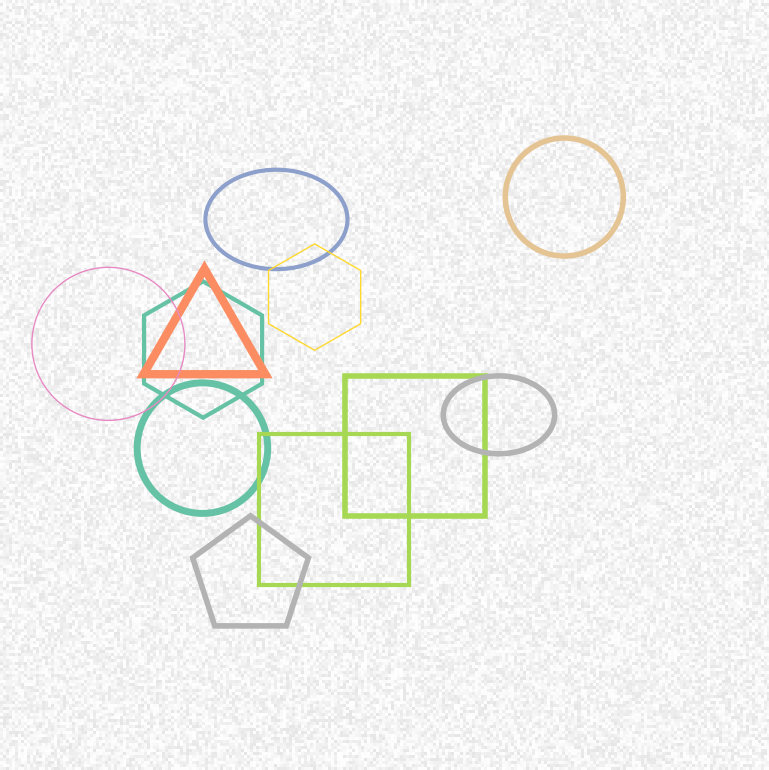[{"shape": "circle", "thickness": 2.5, "radius": 0.42, "center": [0.263, 0.418]}, {"shape": "hexagon", "thickness": 1.5, "radius": 0.44, "center": [0.264, 0.546]}, {"shape": "triangle", "thickness": 3, "radius": 0.46, "center": [0.266, 0.56]}, {"shape": "oval", "thickness": 1.5, "radius": 0.46, "center": [0.359, 0.715]}, {"shape": "circle", "thickness": 0.5, "radius": 0.5, "center": [0.141, 0.553]}, {"shape": "square", "thickness": 1.5, "radius": 0.49, "center": [0.434, 0.338]}, {"shape": "square", "thickness": 2, "radius": 0.46, "center": [0.539, 0.42]}, {"shape": "hexagon", "thickness": 0.5, "radius": 0.35, "center": [0.409, 0.614]}, {"shape": "circle", "thickness": 2, "radius": 0.38, "center": [0.733, 0.744]}, {"shape": "oval", "thickness": 2, "radius": 0.36, "center": [0.648, 0.461]}, {"shape": "pentagon", "thickness": 2, "radius": 0.4, "center": [0.325, 0.251]}]